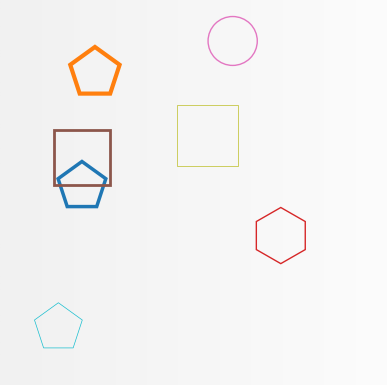[{"shape": "pentagon", "thickness": 2.5, "radius": 0.32, "center": [0.211, 0.516]}, {"shape": "pentagon", "thickness": 3, "radius": 0.33, "center": [0.245, 0.811]}, {"shape": "hexagon", "thickness": 1, "radius": 0.36, "center": [0.725, 0.388]}, {"shape": "square", "thickness": 2, "radius": 0.36, "center": [0.213, 0.591]}, {"shape": "circle", "thickness": 1, "radius": 0.32, "center": [0.6, 0.894]}, {"shape": "square", "thickness": 0.5, "radius": 0.4, "center": [0.535, 0.648]}, {"shape": "pentagon", "thickness": 0.5, "radius": 0.32, "center": [0.151, 0.149]}]